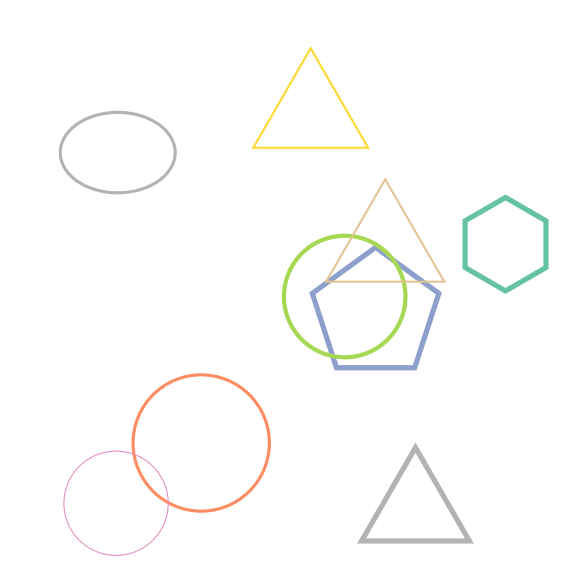[{"shape": "hexagon", "thickness": 2.5, "radius": 0.4, "center": [0.875, 0.576]}, {"shape": "circle", "thickness": 1.5, "radius": 0.59, "center": [0.348, 0.232]}, {"shape": "pentagon", "thickness": 2.5, "radius": 0.58, "center": [0.65, 0.456]}, {"shape": "circle", "thickness": 0.5, "radius": 0.45, "center": [0.201, 0.128]}, {"shape": "circle", "thickness": 2, "radius": 0.53, "center": [0.597, 0.486]}, {"shape": "triangle", "thickness": 1, "radius": 0.57, "center": [0.538, 0.801]}, {"shape": "triangle", "thickness": 1, "radius": 0.59, "center": [0.667, 0.57]}, {"shape": "oval", "thickness": 1.5, "radius": 0.5, "center": [0.204, 0.735]}, {"shape": "triangle", "thickness": 2.5, "radius": 0.54, "center": [0.719, 0.116]}]